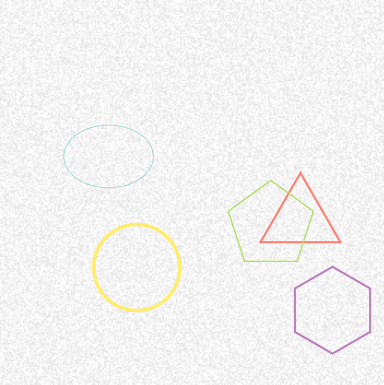[{"shape": "oval", "thickness": 0.5, "radius": 0.58, "center": [0.282, 0.594]}, {"shape": "triangle", "thickness": 1.5, "radius": 0.6, "center": [0.78, 0.431]}, {"shape": "pentagon", "thickness": 1, "radius": 0.58, "center": [0.704, 0.415]}, {"shape": "hexagon", "thickness": 1.5, "radius": 0.56, "center": [0.864, 0.194]}, {"shape": "circle", "thickness": 2.5, "radius": 0.56, "center": [0.355, 0.305]}]